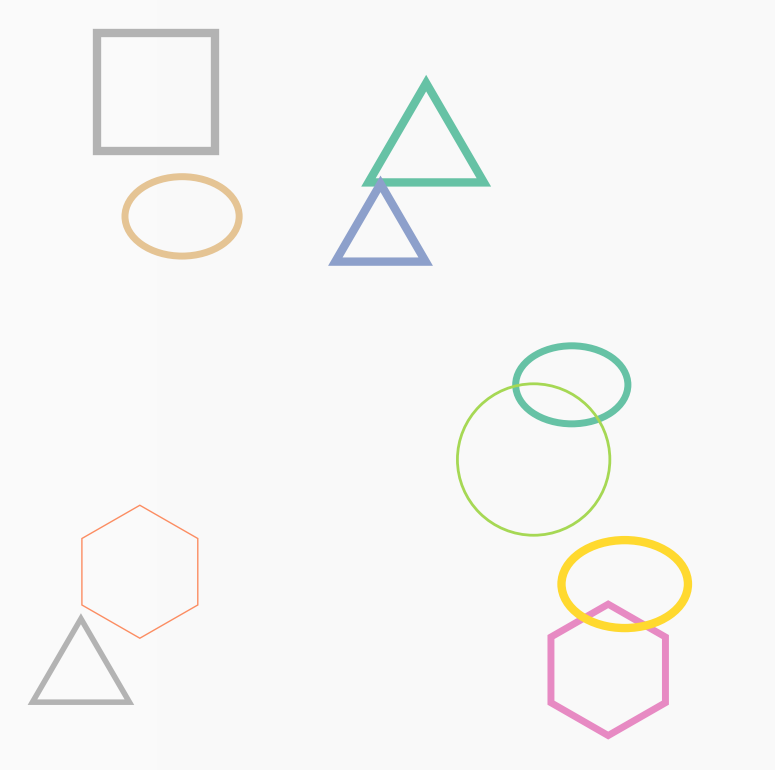[{"shape": "triangle", "thickness": 3, "radius": 0.43, "center": [0.55, 0.806]}, {"shape": "oval", "thickness": 2.5, "radius": 0.36, "center": [0.738, 0.5]}, {"shape": "hexagon", "thickness": 0.5, "radius": 0.43, "center": [0.18, 0.257]}, {"shape": "triangle", "thickness": 3, "radius": 0.34, "center": [0.491, 0.694]}, {"shape": "hexagon", "thickness": 2.5, "radius": 0.43, "center": [0.785, 0.13]}, {"shape": "circle", "thickness": 1, "radius": 0.49, "center": [0.689, 0.403]}, {"shape": "oval", "thickness": 3, "radius": 0.41, "center": [0.806, 0.241]}, {"shape": "oval", "thickness": 2.5, "radius": 0.37, "center": [0.235, 0.719]}, {"shape": "square", "thickness": 3, "radius": 0.38, "center": [0.201, 0.881]}, {"shape": "triangle", "thickness": 2, "radius": 0.36, "center": [0.104, 0.124]}]